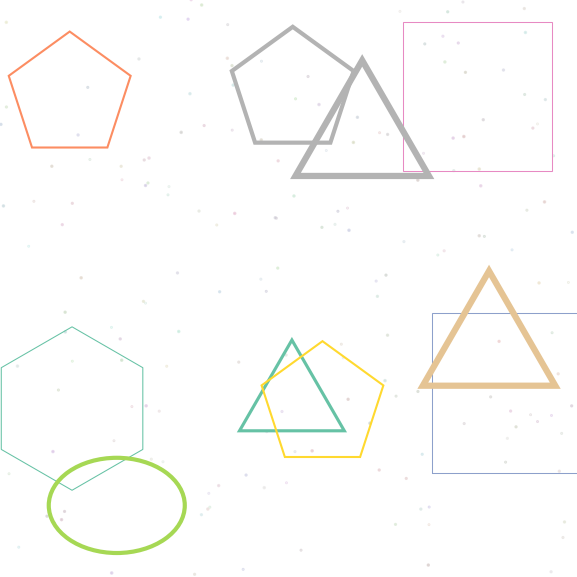[{"shape": "hexagon", "thickness": 0.5, "radius": 0.71, "center": [0.125, 0.292]}, {"shape": "triangle", "thickness": 1.5, "radius": 0.52, "center": [0.505, 0.306]}, {"shape": "pentagon", "thickness": 1, "radius": 0.55, "center": [0.121, 0.833]}, {"shape": "square", "thickness": 0.5, "radius": 0.69, "center": [0.887, 0.319]}, {"shape": "square", "thickness": 0.5, "radius": 0.64, "center": [0.827, 0.833]}, {"shape": "oval", "thickness": 2, "radius": 0.59, "center": [0.202, 0.124]}, {"shape": "pentagon", "thickness": 1, "radius": 0.55, "center": [0.558, 0.297]}, {"shape": "triangle", "thickness": 3, "radius": 0.66, "center": [0.847, 0.397]}, {"shape": "triangle", "thickness": 3, "radius": 0.67, "center": [0.627, 0.761]}, {"shape": "pentagon", "thickness": 2, "radius": 0.55, "center": [0.507, 0.842]}]